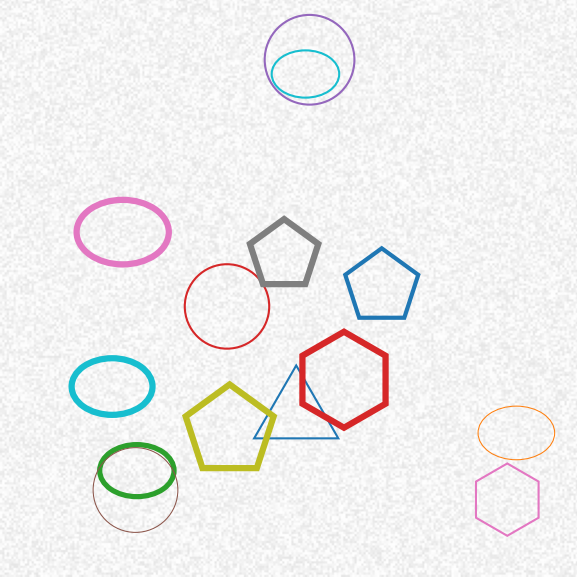[{"shape": "pentagon", "thickness": 2, "radius": 0.33, "center": [0.661, 0.503]}, {"shape": "triangle", "thickness": 1, "radius": 0.42, "center": [0.513, 0.282]}, {"shape": "oval", "thickness": 0.5, "radius": 0.33, "center": [0.894, 0.249]}, {"shape": "oval", "thickness": 2.5, "radius": 0.32, "center": [0.237, 0.184]}, {"shape": "circle", "thickness": 1, "radius": 0.37, "center": [0.393, 0.469]}, {"shape": "hexagon", "thickness": 3, "radius": 0.42, "center": [0.596, 0.342]}, {"shape": "circle", "thickness": 1, "radius": 0.39, "center": [0.536, 0.896]}, {"shape": "circle", "thickness": 0.5, "radius": 0.37, "center": [0.235, 0.151]}, {"shape": "oval", "thickness": 3, "radius": 0.4, "center": [0.212, 0.597]}, {"shape": "hexagon", "thickness": 1, "radius": 0.31, "center": [0.878, 0.134]}, {"shape": "pentagon", "thickness": 3, "radius": 0.31, "center": [0.492, 0.557]}, {"shape": "pentagon", "thickness": 3, "radius": 0.4, "center": [0.398, 0.253]}, {"shape": "oval", "thickness": 1, "radius": 0.29, "center": [0.529, 0.871]}, {"shape": "oval", "thickness": 3, "radius": 0.35, "center": [0.194, 0.33]}]